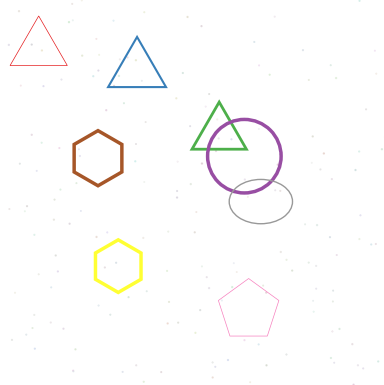[{"shape": "triangle", "thickness": 0.5, "radius": 0.43, "center": [0.1, 0.873]}, {"shape": "triangle", "thickness": 1.5, "radius": 0.43, "center": [0.356, 0.817]}, {"shape": "triangle", "thickness": 2, "radius": 0.41, "center": [0.569, 0.653]}, {"shape": "circle", "thickness": 2.5, "radius": 0.48, "center": [0.635, 0.594]}, {"shape": "hexagon", "thickness": 2.5, "radius": 0.34, "center": [0.307, 0.309]}, {"shape": "hexagon", "thickness": 2.5, "radius": 0.36, "center": [0.255, 0.589]}, {"shape": "pentagon", "thickness": 0.5, "radius": 0.41, "center": [0.646, 0.194]}, {"shape": "oval", "thickness": 1, "radius": 0.41, "center": [0.678, 0.476]}]